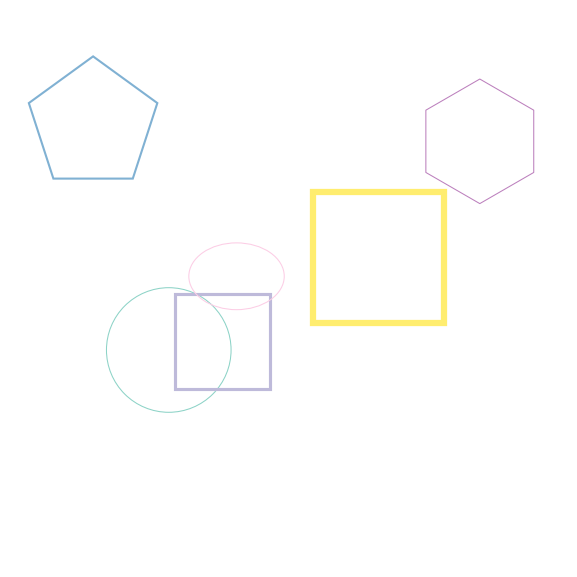[{"shape": "circle", "thickness": 0.5, "radius": 0.54, "center": [0.292, 0.393]}, {"shape": "square", "thickness": 1.5, "radius": 0.41, "center": [0.385, 0.407]}, {"shape": "pentagon", "thickness": 1, "radius": 0.58, "center": [0.161, 0.785]}, {"shape": "oval", "thickness": 0.5, "radius": 0.41, "center": [0.41, 0.521]}, {"shape": "hexagon", "thickness": 0.5, "radius": 0.54, "center": [0.831, 0.754]}, {"shape": "square", "thickness": 3, "radius": 0.57, "center": [0.655, 0.553]}]